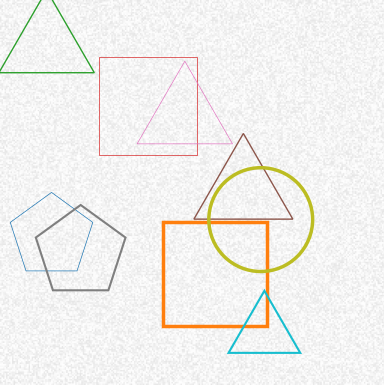[{"shape": "pentagon", "thickness": 0.5, "radius": 0.56, "center": [0.134, 0.388]}, {"shape": "square", "thickness": 2.5, "radius": 0.68, "center": [0.559, 0.289]}, {"shape": "triangle", "thickness": 1, "radius": 0.72, "center": [0.121, 0.883]}, {"shape": "square", "thickness": 0.5, "radius": 0.64, "center": [0.385, 0.725]}, {"shape": "triangle", "thickness": 1, "radius": 0.74, "center": [0.632, 0.505]}, {"shape": "triangle", "thickness": 0.5, "radius": 0.72, "center": [0.48, 0.698]}, {"shape": "pentagon", "thickness": 1.5, "radius": 0.61, "center": [0.21, 0.345]}, {"shape": "circle", "thickness": 2.5, "radius": 0.67, "center": [0.677, 0.43]}, {"shape": "triangle", "thickness": 1.5, "radius": 0.54, "center": [0.687, 0.137]}]